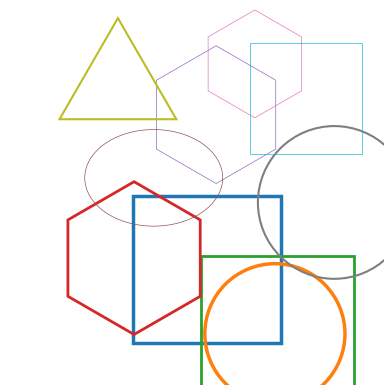[{"shape": "square", "thickness": 2.5, "radius": 0.96, "center": [0.537, 0.3]}, {"shape": "circle", "thickness": 2.5, "radius": 0.91, "center": [0.714, 0.133]}, {"shape": "square", "thickness": 2, "radius": 0.99, "center": [0.72, 0.135]}, {"shape": "hexagon", "thickness": 2, "radius": 0.99, "center": [0.348, 0.33]}, {"shape": "hexagon", "thickness": 0.5, "radius": 0.89, "center": [0.561, 0.702]}, {"shape": "oval", "thickness": 0.5, "radius": 0.9, "center": [0.399, 0.538]}, {"shape": "hexagon", "thickness": 0.5, "radius": 0.7, "center": [0.662, 0.834]}, {"shape": "circle", "thickness": 1.5, "radius": 0.99, "center": [0.868, 0.474]}, {"shape": "triangle", "thickness": 1.5, "radius": 0.88, "center": [0.306, 0.778]}, {"shape": "square", "thickness": 0.5, "radius": 0.73, "center": [0.794, 0.744]}]